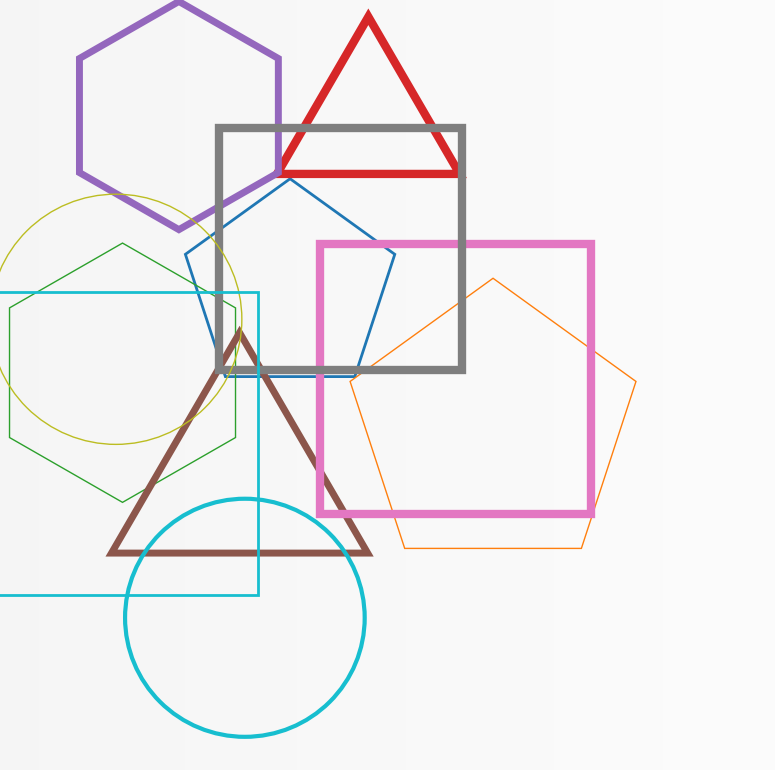[{"shape": "pentagon", "thickness": 1, "radius": 0.71, "center": [0.374, 0.626]}, {"shape": "pentagon", "thickness": 0.5, "radius": 0.97, "center": [0.636, 0.445]}, {"shape": "hexagon", "thickness": 0.5, "radius": 0.84, "center": [0.158, 0.516]}, {"shape": "triangle", "thickness": 3, "radius": 0.68, "center": [0.475, 0.842]}, {"shape": "hexagon", "thickness": 2.5, "radius": 0.74, "center": [0.231, 0.85]}, {"shape": "triangle", "thickness": 2.5, "radius": 0.95, "center": [0.309, 0.377]}, {"shape": "square", "thickness": 3, "radius": 0.88, "center": [0.588, 0.508]}, {"shape": "square", "thickness": 3, "radius": 0.78, "center": [0.44, 0.677]}, {"shape": "circle", "thickness": 0.5, "radius": 0.81, "center": [0.15, 0.585]}, {"shape": "square", "thickness": 1, "radius": 0.98, "center": [0.136, 0.424]}, {"shape": "circle", "thickness": 1.5, "radius": 0.77, "center": [0.316, 0.198]}]